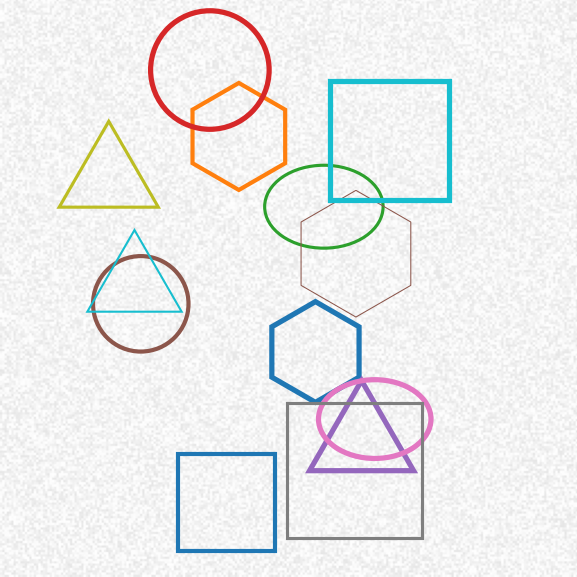[{"shape": "hexagon", "thickness": 2.5, "radius": 0.44, "center": [0.546, 0.39]}, {"shape": "square", "thickness": 2, "radius": 0.42, "center": [0.392, 0.129]}, {"shape": "hexagon", "thickness": 2, "radius": 0.46, "center": [0.414, 0.763]}, {"shape": "oval", "thickness": 1.5, "radius": 0.51, "center": [0.561, 0.641]}, {"shape": "circle", "thickness": 2.5, "radius": 0.51, "center": [0.363, 0.878]}, {"shape": "triangle", "thickness": 2.5, "radius": 0.52, "center": [0.626, 0.236]}, {"shape": "hexagon", "thickness": 0.5, "radius": 0.55, "center": [0.616, 0.56]}, {"shape": "circle", "thickness": 2, "radius": 0.41, "center": [0.244, 0.473]}, {"shape": "oval", "thickness": 2.5, "radius": 0.49, "center": [0.649, 0.273]}, {"shape": "square", "thickness": 1.5, "radius": 0.58, "center": [0.614, 0.184]}, {"shape": "triangle", "thickness": 1.5, "radius": 0.5, "center": [0.188, 0.69]}, {"shape": "square", "thickness": 2.5, "radius": 0.51, "center": [0.674, 0.755]}, {"shape": "triangle", "thickness": 1, "radius": 0.47, "center": [0.233, 0.507]}]